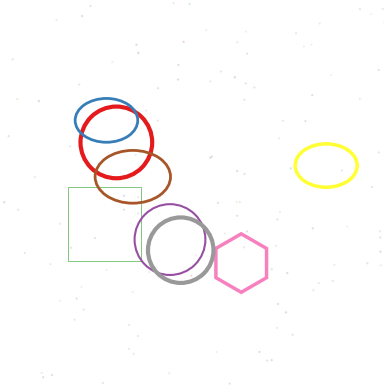[{"shape": "circle", "thickness": 3, "radius": 0.47, "center": [0.302, 0.63]}, {"shape": "oval", "thickness": 2, "radius": 0.41, "center": [0.276, 0.687]}, {"shape": "square", "thickness": 0.5, "radius": 0.48, "center": [0.272, 0.418]}, {"shape": "circle", "thickness": 1.5, "radius": 0.46, "center": [0.442, 0.378]}, {"shape": "oval", "thickness": 2.5, "radius": 0.4, "center": [0.847, 0.57]}, {"shape": "oval", "thickness": 2, "radius": 0.49, "center": [0.345, 0.541]}, {"shape": "hexagon", "thickness": 2.5, "radius": 0.38, "center": [0.627, 0.317]}, {"shape": "circle", "thickness": 3, "radius": 0.43, "center": [0.469, 0.35]}]